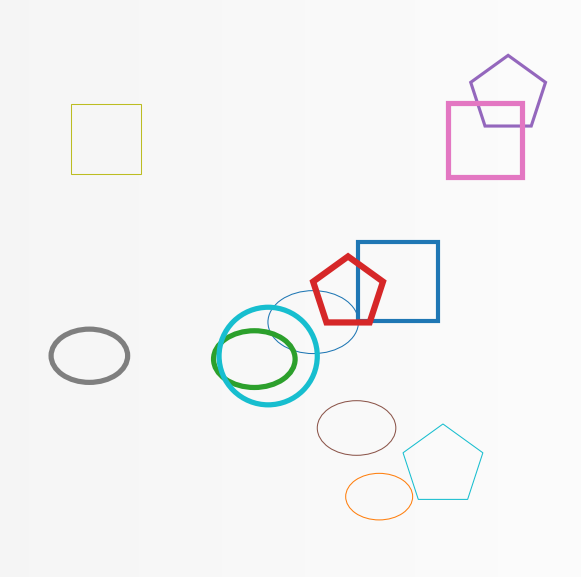[{"shape": "oval", "thickness": 0.5, "radius": 0.39, "center": [0.539, 0.441]}, {"shape": "square", "thickness": 2, "radius": 0.34, "center": [0.685, 0.512]}, {"shape": "oval", "thickness": 0.5, "radius": 0.29, "center": [0.652, 0.139]}, {"shape": "oval", "thickness": 2.5, "radius": 0.35, "center": [0.438, 0.377]}, {"shape": "pentagon", "thickness": 3, "radius": 0.32, "center": [0.599, 0.492]}, {"shape": "pentagon", "thickness": 1.5, "radius": 0.34, "center": [0.874, 0.836]}, {"shape": "oval", "thickness": 0.5, "radius": 0.34, "center": [0.613, 0.258]}, {"shape": "square", "thickness": 2.5, "radius": 0.32, "center": [0.834, 0.757]}, {"shape": "oval", "thickness": 2.5, "radius": 0.33, "center": [0.154, 0.383]}, {"shape": "square", "thickness": 0.5, "radius": 0.3, "center": [0.182, 0.758]}, {"shape": "pentagon", "thickness": 0.5, "radius": 0.36, "center": [0.762, 0.193]}, {"shape": "circle", "thickness": 2.5, "radius": 0.42, "center": [0.461, 0.383]}]